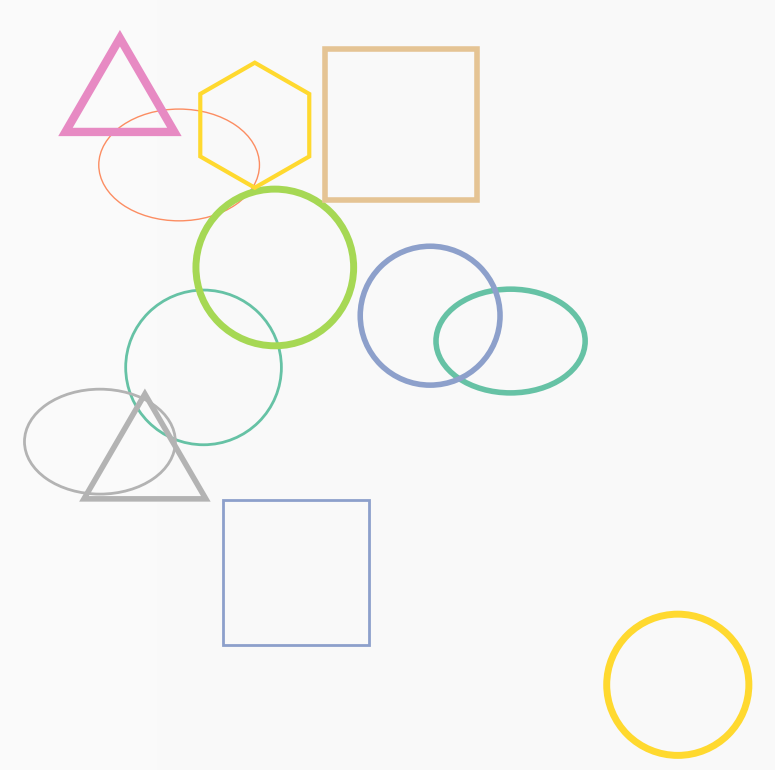[{"shape": "oval", "thickness": 2, "radius": 0.48, "center": [0.659, 0.557]}, {"shape": "circle", "thickness": 1, "radius": 0.5, "center": [0.263, 0.523]}, {"shape": "oval", "thickness": 0.5, "radius": 0.52, "center": [0.231, 0.786]}, {"shape": "square", "thickness": 1, "radius": 0.47, "center": [0.382, 0.257]}, {"shape": "circle", "thickness": 2, "radius": 0.45, "center": [0.555, 0.59]}, {"shape": "triangle", "thickness": 3, "radius": 0.41, "center": [0.155, 0.869]}, {"shape": "circle", "thickness": 2.5, "radius": 0.51, "center": [0.355, 0.653]}, {"shape": "hexagon", "thickness": 1.5, "radius": 0.41, "center": [0.329, 0.837]}, {"shape": "circle", "thickness": 2.5, "radius": 0.46, "center": [0.875, 0.111]}, {"shape": "square", "thickness": 2, "radius": 0.49, "center": [0.517, 0.838]}, {"shape": "oval", "thickness": 1, "radius": 0.49, "center": [0.129, 0.426]}, {"shape": "triangle", "thickness": 2, "radius": 0.45, "center": [0.187, 0.398]}]